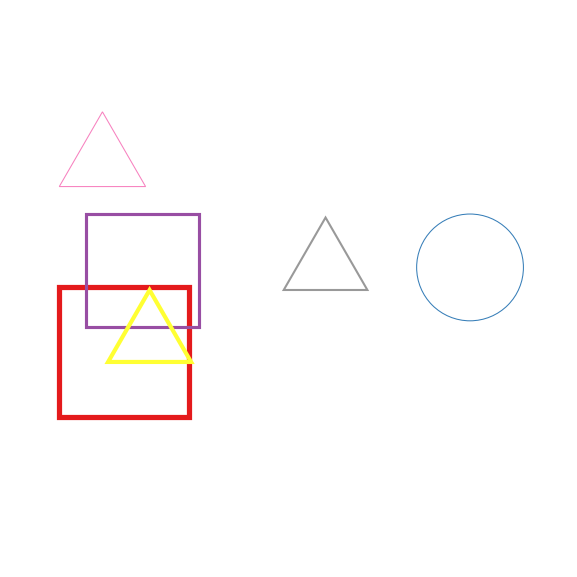[{"shape": "square", "thickness": 2.5, "radius": 0.56, "center": [0.215, 0.389]}, {"shape": "circle", "thickness": 0.5, "radius": 0.46, "center": [0.814, 0.536]}, {"shape": "square", "thickness": 1.5, "radius": 0.49, "center": [0.247, 0.53]}, {"shape": "triangle", "thickness": 2, "radius": 0.41, "center": [0.259, 0.414]}, {"shape": "triangle", "thickness": 0.5, "radius": 0.43, "center": [0.177, 0.719]}, {"shape": "triangle", "thickness": 1, "radius": 0.42, "center": [0.564, 0.539]}]